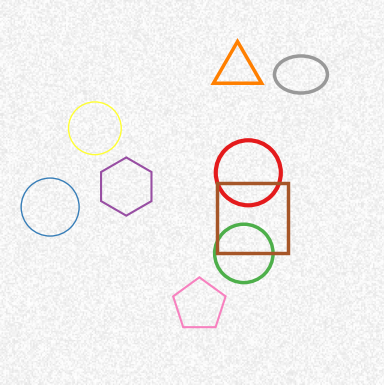[{"shape": "circle", "thickness": 3, "radius": 0.42, "center": [0.645, 0.551]}, {"shape": "circle", "thickness": 1, "radius": 0.38, "center": [0.13, 0.462]}, {"shape": "circle", "thickness": 2.5, "radius": 0.38, "center": [0.633, 0.342]}, {"shape": "hexagon", "thickness": 1.5, "radius": 0.38, "center": [0.328, 0.515]}, {"shape": "triangle", "thickness": 2.5, "radius": 0.36, "center": [0.617, 0.82]}, {"shape": "circle", "thickness": 1, "radius": 0.34, "center": [0.246, 0.667]}, {"shape": "square", "thickness": 2.5, "radius": 0.46, "center": [0.655, 0.434]}, {"shape": "pentagon", "thickness": 1.5, "radius": 0.36, "center": [0.518, 0.208]}, {"shape": "oval", "thickness": 2.5, "radius": 0.34, "center": [0.782, 0.807]}]